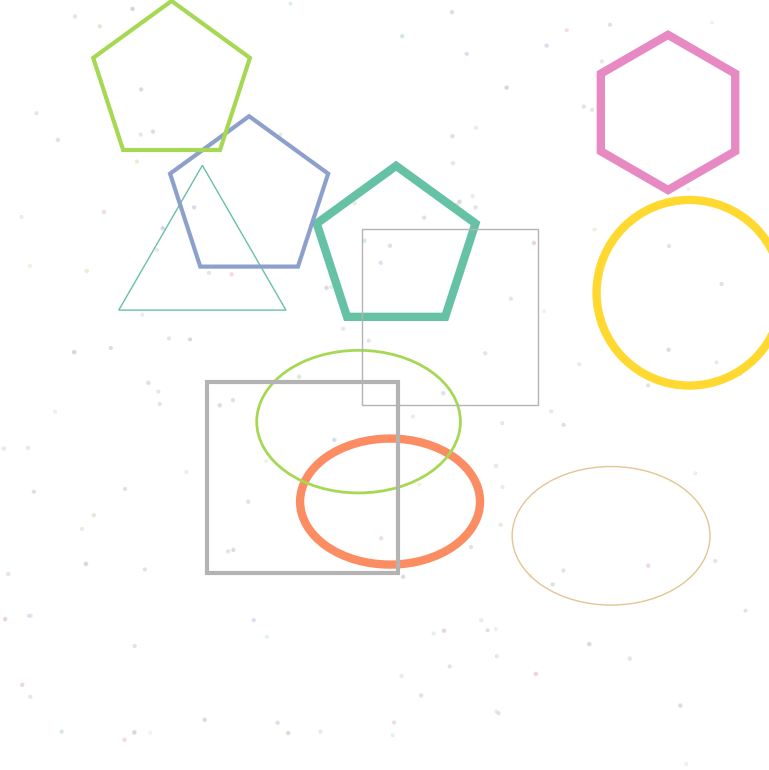[{"shape": "pentagon", "thickness": 3, "radius": 0.54, "center": [0.514, 0.676]}, {"shape": "triangle", "thickness": 0.5, "radius": 0.63, "center": [0.263, 0.66]}, {"shape": "oval", "thickness": 3, "radius": 0.58, "center": [0.507, 0.349]}, {"shape": "pentagon", "thickness": 1.5, "radius": 0.54, "center": [0.324, 0.741]}, {"shape": "hexagon", "thickness": 3, "radius": 0.5, "center": [0.868, 0.854]}, {"shape": "oval", "thickness": 1, "radius": 0.66, "center": [0.466, 0.452]}, {"shape": "pentagon", "thickness": 1.5, "radius": 0.54, "center": [0.223, 0.892]}, {"shape": "circle", "thickness": 3, "radius": 0.6, "center": [0.895, 0.62]}, {"shape": "oval", "thickness": 0.5, "radius": 0.64, "center": [0.794, 0.304]}, {"shape": "square", "thickness": 1.5, "radius": 0.62, "center": [0.393, 0.379]}, {"shape": "square", "thickness": 0.5, "radius": 0.57, "center": [0.585, 0.589]}]